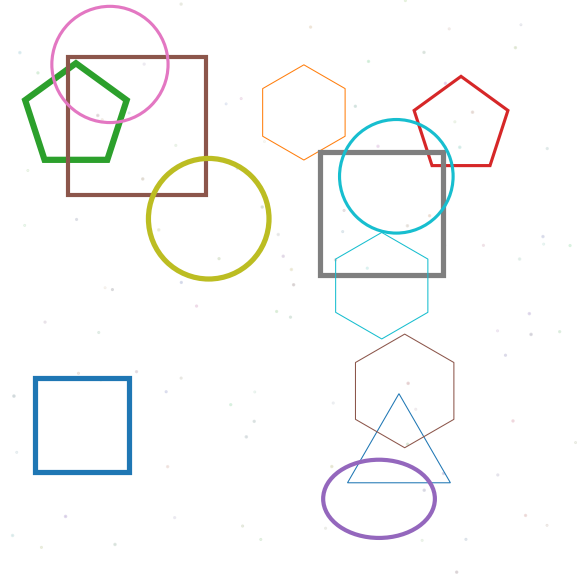[{"shape": "triangle", "thickness": 0.5, "radius": 0.51, "center": [0.691, 0.215]}, {"shape": "square", "thickness": 2.5, "radius": 0.41, "center": [0.142, 0.264]}, {"shape": "hexagon", "thickness": 0.5, "radius": 0.41, "center": [0.526, 0.804]}, {"shape": "pentagon", "thickness": 3, "radius": 0.46, "center": [0.131, 0.797]}, {"shape": "pentagon", "thickness": 1.5, "radius": 0.43, "center": [0.798, 0.781]}, {"shape": "oval", "thickness": 2, "radius": 0.48, "center": [0.656, 0.135]}, {"shape": "hexagon", "thickness": 0.5, "radius": 0.49, "center": [0.701, 0.322]}, {"shape": "square", "thickness": 2, "radius": 0.6, "center": [0.238, 0.78]}, {"shape": "circle", "thickness": 1.5, "radius": 0.5, "center": [0.19, 0.888]}, {"shape": "square", "thickness": 2.5, "radius": 0.53, "center": [0.661, 0.629]}, {"shape": "circle", "thickness": 2.5, "radius": 0.52, "center": [0.361, 0.62]}, {"shape": "circle", "thickness": 1.5, "radius": 0.49, "center": [0.686, 0.694]}, {"shape": "hexagon", "thickness": 0.5, "radius": 0.46, "center": [0.661, 0.504]}]